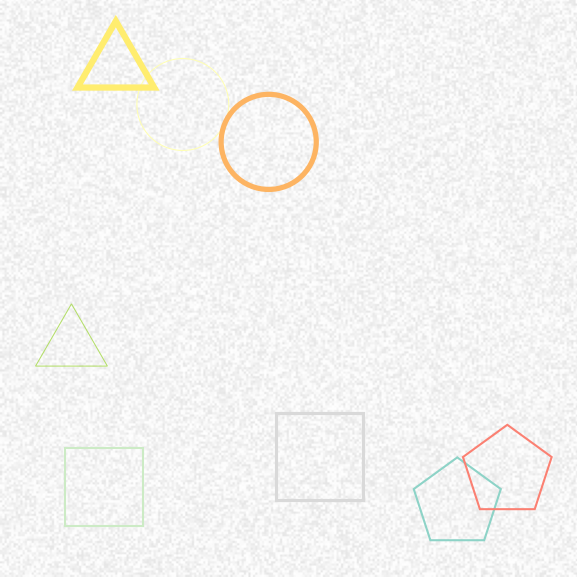[{"shape": "pentagon", "thickness": 1, "radius": 0.4, "center": [0.792, 0.128]}, {"shape": "circle", "thickness": 0.5, "radius": 0.4, "center": [0.317, 0.818]}, {"shape": "pentagon", "thickness": 1, "radius": 0.4, "center": [0.878, 0.183]}, {"shape": "circle", "thickness": 2.5, "radius": 0.41, "center": [0.465, 0.753]}, {"shape": "triangle", "thickness": 0.5, "radius": 0.36, "center": [0.124, 0.401]}, {"shape": "square", "thickness": 1.5, "radius": 0.38, "center": [0.553, 0.209]}, {"shape": "square", "thickness": 1, "radius": 0.34, "center": [0.18, 0.156]}, {"shape": "triangle", "thickness": 3, "radius": 0.38, "center": [0.201, 0.886]}]